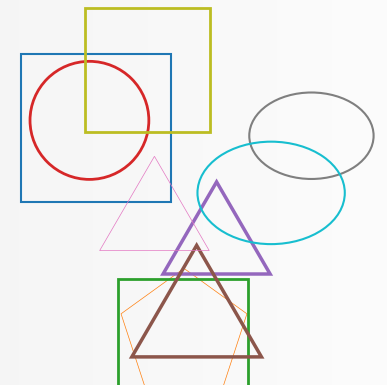[{"shape": "square", "thickness": 1.5, "radius": 0.96, "center": [0.247, 0.668]}, {"shape": "pentagon", "thickness": 0.5, "radius": 0.85, "center": [0.475, 0.132]}, {"shape": "square", "thickness": 2, "radius": 0.84, "center": [0.472, 0.107]}, {"shape": "circle", "thickness": 2, "radius": 0.77, "center": [0.231, 0.687]}, {"shape": "triangle", "thickness": 2.5, "radius": 0.8, "center": [0.559, 0.368]}, {"shape": "triangle", "thickness": 2.5, "radius": 0.97, "center": [0.507, 0.17]}, {"shape": "triangle", "thickness": 0.5, "radius": 0.82, "center": [0.399, 0.431]}, {"shape": "oval", "thickness": 1.5, "radius": 0.8, "center": [0.804, 0.647]}, {"shape": "square", "thickness": 2, "radius": 0.8, "center": [0.381, 0.818]}, {"shape": "oval", "thickness": 1.5, "radius": 0.95, "center": [0.7, 0.499]}]